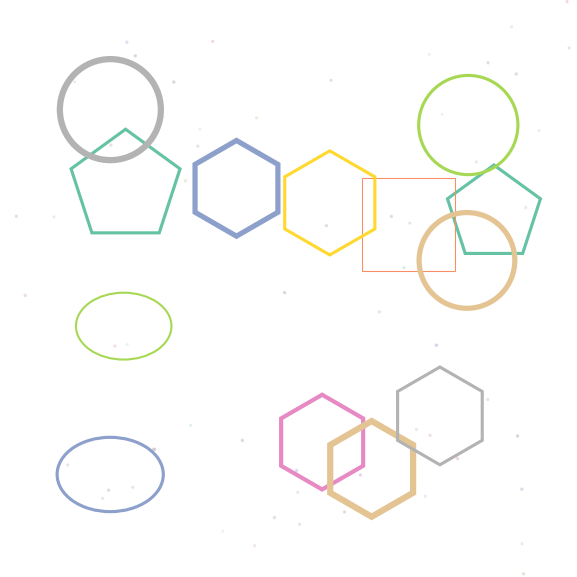[{"shape": "pentagon", "thickness": 1.5, "radius": 0.5, "center": [0.217, 0.676]}, {"shape": "pentagon", "thickness": 1.5, "radius": 0.42, "center": [0.855, 0.629]}, {"shape": "square", "thickness": 0.5, "radius": 0.4, "center": [0.707, 0.61]}, {"shape": "oval", "thickness": 1.5, "radius": 0.46, "center": [0.191, 0.178]}, {"shape": "hexagon", "thickness": 2.5, "radius": 0.41, "center": [0.409, 0.673]}, {"shape": "hexagon", "thickness": 2, "radius": 0.41, "center": [0.558, 0.234]}, {"shape": "circle", "thickness": 1.5, "radius": 0.43, "center": [0.811, 0.783]}, {"shape": "oval", "thickness": 1, "radius": 0.41, "center": [0.214, 0.434]}, {"shape": "hexagon", "thickness": 1.5, "radius": 0.45, "center": [0.571, 0.648]}, {"shape": "circle", "thickness": 2.5, "radius": 0.41, "center": [0.809, 0.548]}, {"shape": "hexagon", "thickness": 3, "radius": 0.41, "center": [0.644, 0.187]}, {"shape": "hexagon", "thickness": 1.5, "radius": 0.42, "center": [0.762, 0.279]}, {"shape": "circle", "thickness": 3, "radius": 0.44, "center": [0.191, 0.809]}]